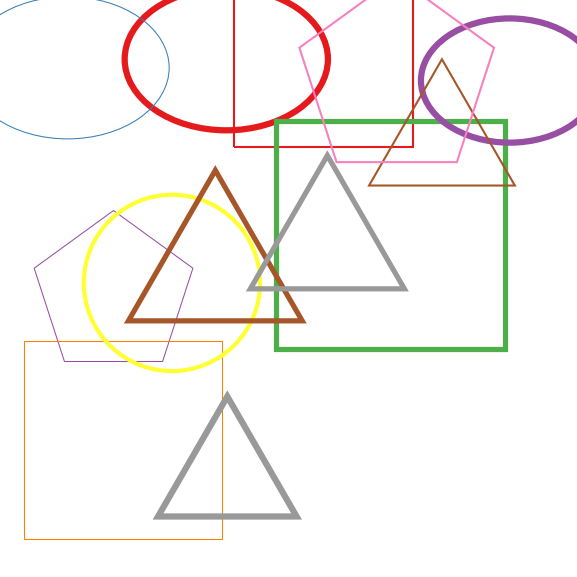[{"shape": "square", "thickness": 1, "radius": 0.77, "center": [0.56, 0.899]}, {"shape": "oval", "thickness": 3, "radius": 0.88, "center": [0.392, 0.897]}, {"shape": "oval", "thickness": 0.5, "radius": 0.88, "center": [0.117, 0.882]}, {"shape": "square", "thickness": 2.5, "radius": 0.99, "center": [0.676, 0.592]}, {"shape": "oval", "thickness": 3, "radius": 0.77, "center": [0.883, 0.86]}, {"shape": "pentagon", "thickness": 0.5, "radius": 0.72, "center": [0.197, 0.49]}, {"shape": "square", "thickness": 0.5, "radius": 0.86, "center": [0.213, 0.237]}, {"shape": "circle", "thickness": 2, "radius": 0.76, "center": [0.298, 0.509]}, {"shape": "triangle", "thickness": 2.5, "radius": 0.87, "center": [0.373, 0.53]}, {"shape": "triangle", "thickness": 1, "radius": 0.73, "center": [0.765, 0.751]}, {"shape": "pentagon", "thickness": 1, "radius": 0.89, "center": [0.687, 0.862]}, {"shape": "triangle", "thickness": 3, "radius": 0.69, "center": [0.394, 0.174]}, {"shape": "triangle", "thickness": 2.5, "radius": 0.77, "center": [0.567, 0.576]}]